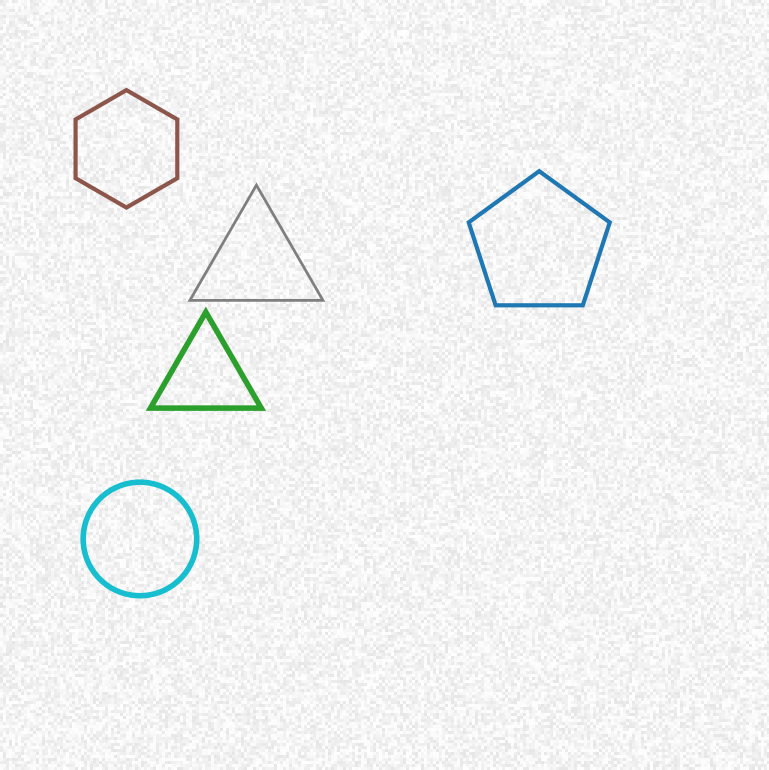[{"shape": "pentagon", "thickness": 1.5, "radius": 0.48, "center": [0.7, 0.681]}, {"shape": "triangle", "thickness": 2, "radius": 0.42, "center": [0.267, 0.512]}, {"shape": "hexagon", "thickness": 1.5, "radius": 0.38, "center": [0.164, 0.807]}, {"shape": "triangle", "thickness": 1, "radius": 0.5, "center": [0.333, 0.66]}, {"shape": "circle", "thickness": 2, "radius": 0.37, "center": [0.182, 0.3]}]